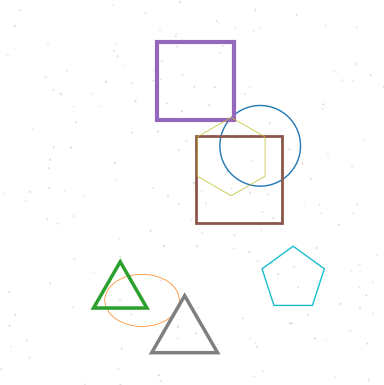[{"shape": "circle", "thickness": 1, "radius": 0.52, "center": [0.676, 0.621]}, {"shape": "oval", "thickness": 0.5, "radius": 0.48, "center": [0.369, 0.22]}, {"shape": "triangle", "thickness": 2.5, "radius": 0.4, "center": [0.312, 0.24]}, {"shape": "square", "thickness": 3, "radius": 0.5, "center": [0.507, 0.79]}, {"shape": "square", "thickness": 2, "radius": 0.56, "center": [0.62, 0.534]}, {"shape": "triangle", "thickness": 2.5, "radius": 0.49, "center": [0.48, 0.133]}, {"shape": "hexagon", "thickness": 0.5, "radius": 0.51, "center": [0.6, 0.593]}, {"shape": "pentagon", "thickness": 1, "radius": 0.43, "center": [0.762, 0.275]}]